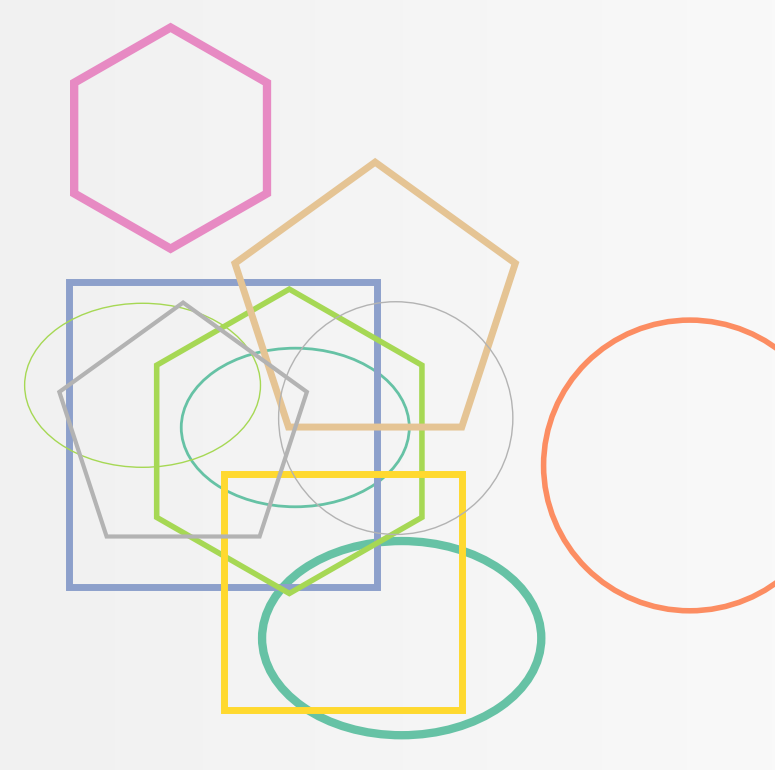[{"shape": "oval", "thickness": 3, "radius": 0.9, "center": [0.518, 0.171]}, {"shape": "oval", "thickness": 1, "radius": 0.74, "center": [0.381, 0.445]}, {"shape": "circle", "thickness": 2, "radius": 0.94, "center": [0.89, 0.396]}, {"shape": "square", "thickness": 2.5, "radius": 0.99, "center": [0.288, 0.436]}, {"shape": "hexagon", "thickness": 3, "radius": 0.72, "center": [0.22, 0.821]}, {"shape": "hexagon", "thickness": 2, "radius": 0.99, "center": [0.373, 0.427]}, {"shape": "oval", "thickness": 0.5, "radius": 0.76, "center": [0.184, 0.5]}, {"shape": "square", "thickness": 2.5, "radius": 0.77, "center": [0.443, 0.231]}, {"shape": "pentagon", "thickness": 2.5, "radius": 0.95, "center": [0.484, 0.599]}, {"shape": "pentagon", "thickness": 1.5, "radius": 0.84, "center": [0.236, 0.439]}, {"shape": "circle", "thickness": 0.5, "radius": 0.76, "center": [0.511, 0.457]}]